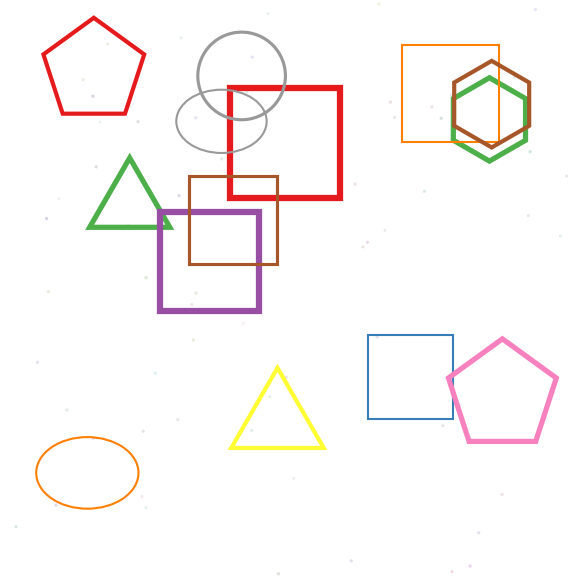[{"shape": "square", "thickness": 3, "radius": 0.48, "center": [0.493, 0.751]}, {"shape": "pentagon", "thickness": 2, "radius": 0.46, "center": [0.162, 0.877]}, {"shape": "square", "thickness": 1, "radius": 0.37, "center": [0.711, 0.347]}, {"shape": "triangle", "thickness": 2.5, "radius": 0.4, "center": [0.225, 0.646]}, {"shape": "hexagon", "thickness": 2.5, "radius": 0.36, "center": [0.848, 0.792]}, {"shape": "square", "thickness": 3, "radius": 0.43, "center": [0.363, 0.546]}, {"shape": "oval", "thickness": 1, "radius": 0.44, "center": [0.151, 0.18]}, {"shape": "square", "thickness": 1, "radius": 0.42, "center": [0.78, 0.838]}, {"shape": "triangle", "thickness": 2, "radius": 0.46, "center": [0.481, 0.27]}, {"shape": "hexagon", "thickness": 2, "radius": 0.37, "center": [0.851, 0.819]}, {"shape": "square", "thickness": 1.5, "radius": 0.38, "center": [0.404, 0.619]}, {"shape": "pentagon", "thickness": 2.5, "radius": 0.49, "center": [0.87, 0.314]}, {"shape": "oval", "thickness": 1, "radius": 0.39, "center": [0.384, 0.789]}, {"shape": "circle", "thickness": 1.5, "radius": 0.38, "center": [0.418, 0.868]}]